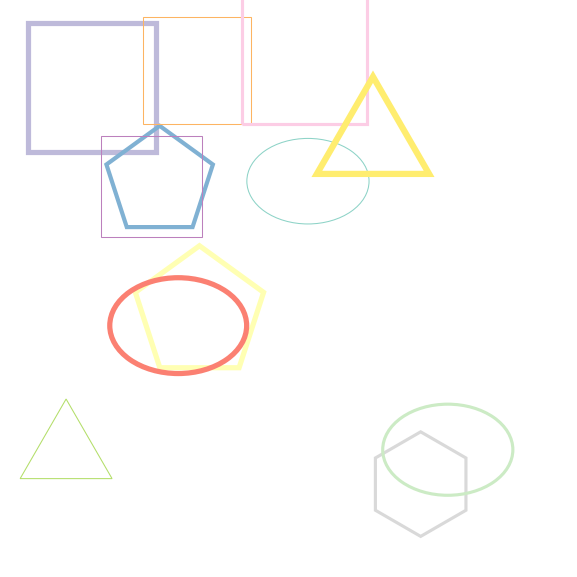[{"shape": "oval", "thickness": 0.5, "radius": 0.53, "center": [0.533, 0.685]}, {"shape": "pentagon", "thickness": 2.5, "radius": 0.58, "center": [0.345, 0.457]}, {"shape": "square", "thickness": 2.5, "radius": 0.56, "center": [0.159, 0.847]}, {"shape": "oval", "thickness": 2.5, "radius": 0.59, "center": [0.309, 0.435]}, {"shape": "pentagon", "thickness": 2, "radius": 0.48, "center": [0.276, 0.684]}, {"shape": "square", "thickness": 0.5, "radius": 0.47, "center": [0.342, 0.877]}, {"shape": "triangle", "thickness": 0.5, "radius": 0.46, "center": [0.114, 0.216]}, {"shape": "square", "thickness": 1.5, "radius": 0.54, "center": [0.527, 0.894]}, {"shape": "hexagon", "thickness": 1.5, "radius": 0.45, "center": [0.728, 0.161]}, {"shape": "square", "thickness": 0.5, "radius": 0.44, "center": [0.262, 0.677]}, {"shape": "oval", "thickness": 1.5, "radius": 0.56, "center": [0.775, 0.22]}, {"shape": "triangle", "thickness": 3, "radius": 0.56, "center": [0.646, 0.754]}]